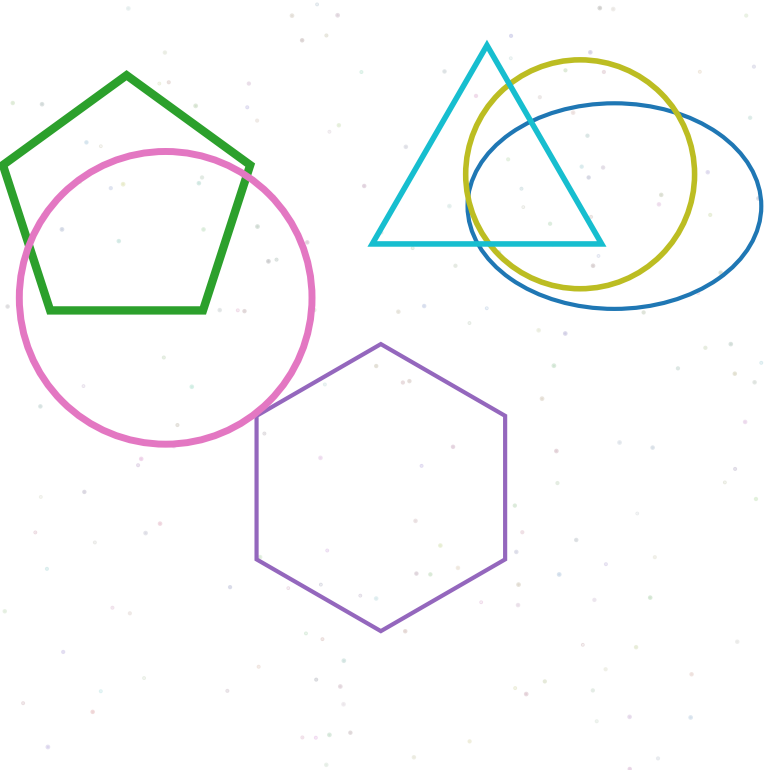[{"shape": "oval", "thickness": 1.5, "radius": 0.95, "center": [0.798, 0.732]}, {"shape": "pentagon", "thickness": 3, "radius": 0.84, "center": [0.164, 0.733]}, {"shape": "hexagon", "thickness": 1.5, "radius": 0.93, "center": [0.495, 0.367]}, {"shape": "circle", "thickness": 2.5, "radius": 0.95, "center": [0.215, 0.613]}, {"shape": "circle", "thickness": 2, "radius": 0.74, "center": [0.753, 0.774]}, {"shape": "triangle", "thickness": 2, "radius": 0.86, "center": [0.632, 0.769]}]